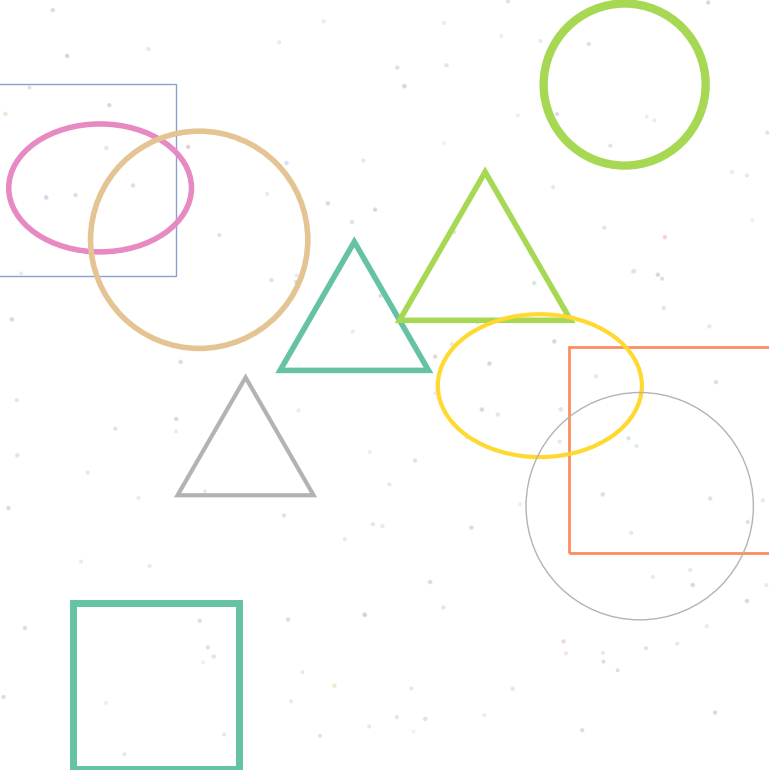[{"shape": "square", "thickness": 2.5, "radius": 0.54, "center": [0.202, 0.109]}, {"shape": "triangle", "thickness": 2, "radius": 0.56, "center": [0.46, 0.575]}, {"shape": "square", "thickness": 1, "radius": 0.67, "center": [0.873, 0.416]}, {"shape": "square", "thickness": 0.5, "radius": 0.62, "center": [0.104, 0.766]}, {"shape": "oval", "thickness": 2, "radius": 0.59, "center": [0.13, 0.756]}, {"shape": "circle", "thickness": 3, "radius": 0.53, "center": [0.811, 0.89]}, {"shape": "triangle", "thickness": 2, "radius": 0.64, "center": [0.63, 0.648]}, {"shape": "oval", "thickness": 1.5, "radius": 0.66, "center": [0.701, 0.499]}, {"shape": "circle", "thickness": 2, "radius": 0.71, "center": [0.259, 0.689]}, {"shape": "circle", "thickness": 0.5, "radius": 0.74, "center": [0.831, 0.343]}, {"shape": "triangle", "thickness": 1.5, "radius": 0.51, "center": [0.319, 0.408]}]